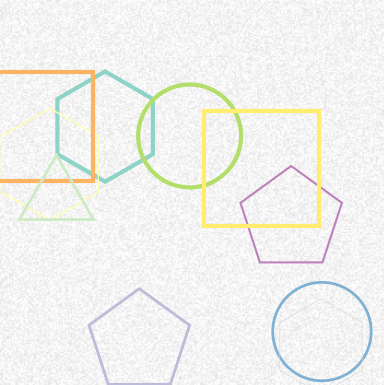[{"shape": "hexagon", "thickness": 3, "radius": 0.72, "center": [0.273, 0.671]}, {"shape": "hexagon", "thickness": 1, "radius": 0.73, "center": [0.13, 0.573]}, {"shape": "pentagon", "thickness": 2, "radius": 0.69, "center": [0.362, 0.113]}, {"shape": "circle", "thickness": 2, "radius": 0.64, "center": [0.836, 0.139]}, {"shape": "square", "thickness": 3, "radius": 0.71, "center": [0.101, 0.672]}, {"shape": "circle", "thickness": 3, "radius": 0.67, "center": [0.493, 0.647]}, {"shape": "hexagon", "thickness": 0.5, "radius": 0.62, "center": [0.834, 0.1]}, {"shape": "pentagon", "thickness": 1.5, "radius": 0.69, "center": [0.756, 0.43]}, {"shape": "triangle", "thickness": 2, "radius": 0.56, "center": [0.147, 0.486]}, {"shape": "square", "thickness": 3, "radius": 0.74, "center": [0.68, 0.563]}]